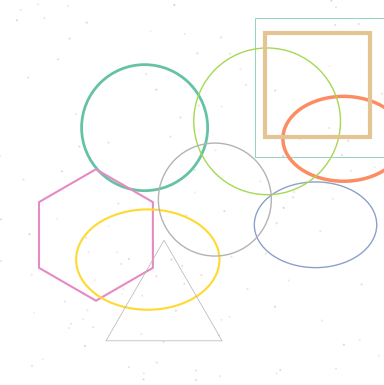[{"shape": "circle", "thickness": 2, "radius": 0.82, "center": [0.376, 0.668]}, {"shape": "square", "thickness": 0.5, "radius": 0.9, "center": [0.843, 0.773]}, {"shape": "oval", "thickness": 2.5, "radius": 0.79, "center": [0.892, 0.639]}, {"shape": "oval", "thickness": 1, "radius": 0.79, "center": [0.82, 0.416]}, {"shape": "hexagon", "thickness": 1.5, "radius": 0.85, "center": [0.249, 0.39]}, {"shape": "circle", "thickness": 1, "radius": 0.95, "center": [0.694, 0.685]}, {"shape": "oval", "thickness": 1.5, "radius": 0.93, "center": [0.384, 0.326]}, {"shape": "square", "thickness": 3, "radius": 0.68, "center": [0.825, 0.78]}, {"shape": "circle", "thickness": 1, "radius": 0.73, "center": [0.558, 0.482]}, {"shape": "triangle", "thickness": 0.5, "radius": 0.87, "center": [0.426, 0.202]}]